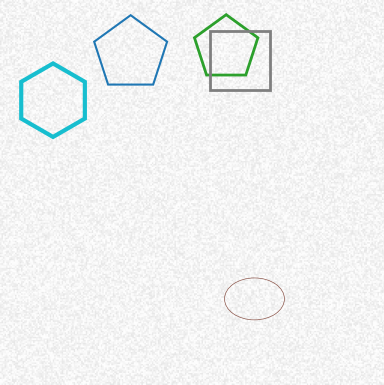[{"shape": "pentagon", "thickness": 1.5, "radius": 0.5, "center": [0.339, 0.861]}, {"shape": "pentagon", "thickness": 2, "radius": 0.43, "center": [0.587, 0.875]}, {"shape": "oval", "thickness": 0.5, "radius": 0.39, "center": [0.661, 0.224]}, {"shape": "square", "thickness": 2, "radius": 0.39, "center": [0.624, 0.843]}, {"shape": "hexagon", "thickness": 3, "radius": 0.48, "center": [0.138, 0.74]}]